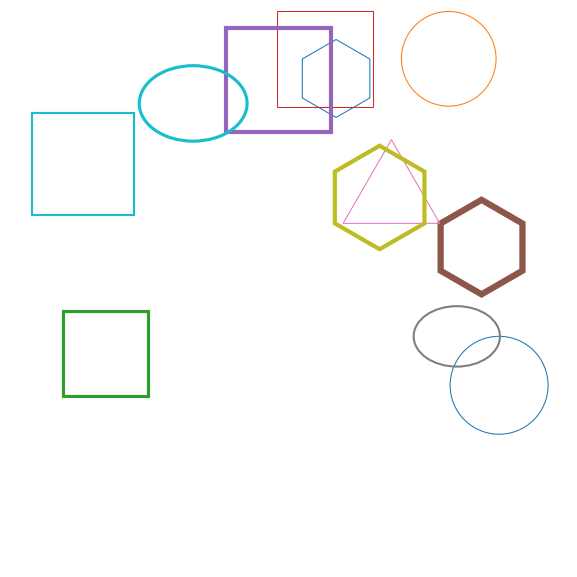[{"shape": "hexagon", "thickness": 0.5, "radius": 0.34, "center": [0.582, 0.863]}, {"shape": "circle", "thickness": 0.5, "radius": 0.42, "center": [0.864, 0.332]}, {"shape": "circle", "thickness": 0.5, "radius": 0.41, "center": [0.777, 0.897]}, {"shape": "square", "thickness": 1.5, "radius": 0.37, "center": [0.183, 0.387]}, {"shape": "square", "thickness": 0.5, "radius": 0.41, "center": [0.563, 0.897]}, {"shape": "square", "thickness": 2, "radius": 0.45, "center": [0.482, 0.861]}, {"shape": "hexagon", "thickness": 3, "radius": 0.41, "center": [0.834, 0.571]}, {"shape": "triangle", "thickness": 0.5, "radius": 0.48, "center": [0.678, 0.661]}, {"shape": "oval", "thickness": 1, "radius": 0.37, "center": [0.791, 0.417]}, {"shape": "hexagon", "thickness": 2, "radius": 0.45, "center": [0.657, 0.657]}, {"shape": "square", "thickness": 1, "radius": 0.44, "center": [0.144, 0.715]}, {"shape": "oval", "thickness": 1.5, "radius": 0.47, "center": [0.334, 0.82]}]